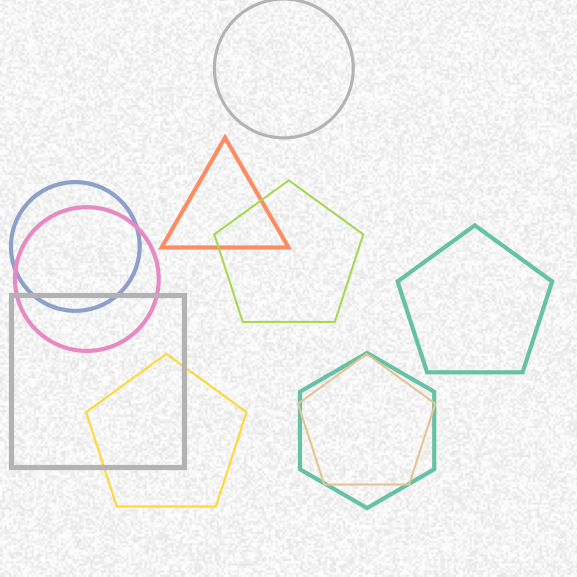[{"shape": "hexagon", "thickness": 2, "radius": 0.67, "center": [0.636, 0.254]}, {"shape": "pentagon", "thickness": 2, "radius": 0.7, "center": [0.822, 0.468]}, {"shape": "triangle", "thickness": 2, "radius": 0.63, "center": [0.39, 0.634]}, {"shape": "circle", "thickness": 2, "radius": 0.56, "center": [0.13, 0.572]}, {"shape": "circle", "thickness": 2, "radius": 0.62, "center": [0.15, 0.516]}, {"shape": "pentagon", "thickness": 1, "radius": 0.68, "center": [0.5, 0.551]}, {"shape": "pentagon", "thickness": 1, "radius": 0.73, "center": [0.288, 0.24]}, {"shape": "pentagon", "thickness": 1, "radius": 0.63, "center": [0.635, 0.261]}, {"shape": "square", "thickness": 2.5, "radius": 0.75, "center": [0.169, 0.34]}, {"shape": "circle", "thickness": 1.5, "radius": 0.6, "center": [0.491, 0.881]}]